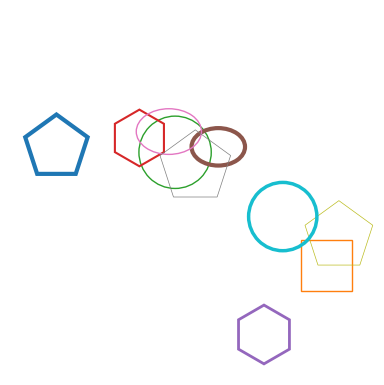[{"shape": "pentagon", "thickness": 3, "radius": 0.43, "center": [0.147, 0.617]}, {"shape": "square", "thickness": 1, "radius": 0.33, "center": [0.847, 0.311]}, {"shape": "circle", "thickness": 1, "radius": 0.47, "center": [0.455, 0.604]}, {"shape": "hexagon", "thickness": 1.5, "radius": 0.37, "center": [0.362, 0.642]}, {"shape": "hexagon", "thickness": 2, "radius": 0.38, "center": [0.686, 0.131]}, {"shape": "oval", "thickness": 3, "radius": 0.35, "center": [0.567, 0.619]}, {"shape": "oval", "thickness": 1, "radius": 0.42, "center": [0.439, 0.658]}, {"shape": "pentagon", "thickness": 0.5, "radius": 0.48, "center": [0.507, 0.566]}, {"shape": "pentagon", "thickness": 0.5, "radius": 0.46, "center": [0.88, 0.386]}, {"shape": "circle", "thickness": 2.5, "radius": 0.44, "center": [0.734, 0.437]}]